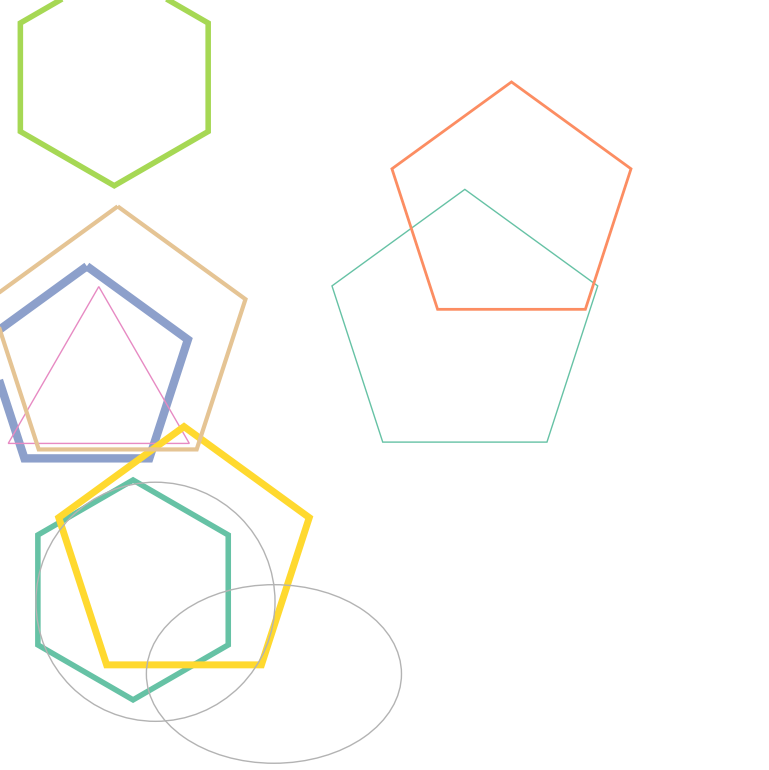[{"shape": "pentagon", "thickness": 0.5, "radius": 0.91, "center": [0.604, 0.573]}, {"shape": "hexagon", "thickness": 2, "radius": 0.71, "center": [0.173, 0.234]}, {"shape": "pentagon", "thickness": 1, "radius": 0.82, "center": [0.664, 0.73]}, {"shape": "pentagon", "thickness": 3, "radius": 0.69, "center": [0.113, 0.516]}, {"shape": "triangle", "thickness": 0.5, "radius": 0.68, "center": [0.128, 0.492]}, {"shape": "hexagon", "thickness": 2, "radius": 0.7, "center": [0.148, 0.9]}, {"shape": "pentagon", "thickness": 2.5, "radius": 0.86, "center": [0.239, 0.275]}, {"shape": "pentagon", "thickness": 1.5, "radius": 0.87, "center": [0.153, 0.557]}, {"shape": "circle", "thickness": 0.5, "radius": 0.78, "center": [0.202, 0.218]}, {"shape": "oval", "thickness": 0.5, "radius": 0.83, "center": [0.356, 0.125]}]